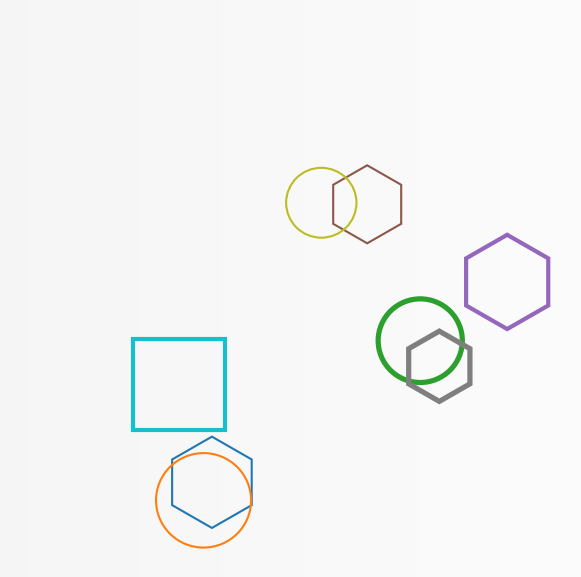[{"shape": "hexagon", "thickness": 1, "radius": 0.4, "center": [0.365, 0.164]}, {"shape": "circle", "thickness": 1, "radius": 0.41, "center": [0.35, 0.133]}, {"shape": "circle", "thickness": 2.5, "radius": 0.36, "center": [0.723, 0.409]}, {"shape": "hexagon", "thickness": 2, "radius": 0.41, "center": [0.873, 0.511]}, {"shape": "hexagon", "thickness": 1, "radius": 0.34, "center": [0.632, 0.645]}, {"shape": "hexagon", "thickness": 2.5, "radius": 0.3, "center": [0.756, 0.365]}, {"shape": "circle", "thickness": 1, "radius": 0.3, "center": [0.553, 0.648]}, {"shape": "square", "thickness": 2, "radius": 0.39, "center": [0.308, 0.334]}]